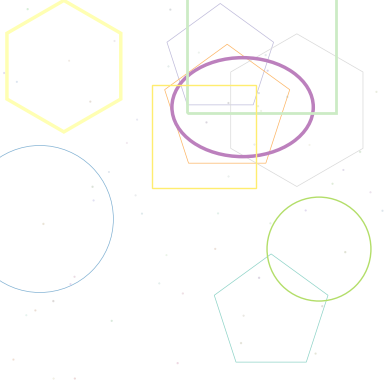[{"shape": "pentagon", "thickness": 0.5, "radius": 0.78, "center": [0.704, 0.185]}, {"shape": "hexagon", "thickness": 2.5, "radius": 0.85, "center": [0.166, 0.828]}, {"shape": "pentagon", "thickness": 0.5, "radius": 0.73, "center": [0.572, 0.845]}, {"shape": "circle", "thickness": 0.5, "radius": 0.95, "center": [0.104, 0.431]}, {"shape": "pentagon", "thickness": 0.5, "radius": 0.85, "center": [0.59, 0.714]}, {"shape": "circle", "thickness": 1, "radius": 0.67, "center": [0.829, 0.353]}, {"shape": "hexagon", "thickness": 0.5, "radius": 0.99, "center": [0.771, 0.714]}, {"shape": "oval", "thickness": 2.5, "radius": 0.92, "center": [0.63, 0.722]}, {"shape": "square", "thickness": 2, "radius": 0.97, "center": [0.679, 0.899]}, {"shape": "square", "thickness": 1, "radius": 0.67, "center": [0.53, 0.645]}]